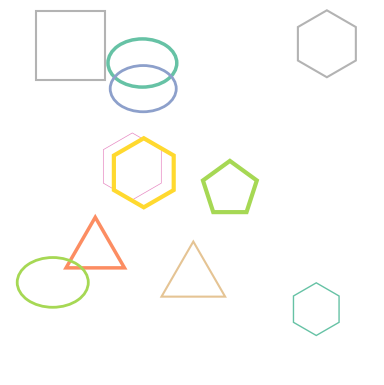[{"shape": "hexagon", "thickness": 1, "radius": 0.34, "center": [0.821, 0.197]}, {"shape": "oval", "thickness": 2.5, "radius": 0.45, "center": [0.37, 0.836]}, {"shape": "triangle", "thickness": 2.5, "radius": 0.44, "center": [0.247, 0.348]}, {"shape": "oval", "thickness": 2, "radius": 0.43, "center": [0.372, 0.77]}, {"shape": "hexagon", "thickness": 0.5, "radius": 0.43, "center": [0.344, 0.568]}, {"shape": "pentagon", "thickness": 3, "radius": 0.37, "center": [0.597, 0.509]}, {"shape": "oval", "thickness": 2, "radius": 0.46, "center": [0.137, 0.266]}, {"shape": "hexagon", "thickness": 3, "radius": 0.45, "center": [0.373, 0.551]}, {"shape": "triangle", "thickness": 1.5, "radius": 0.48, "center": [0.502, 0.277]}, {"shape": "square", "thickness": 1.5, "radius": 0.45, "center": [0.184, 0.882]}, {"shape": "hexagon", "thickness": 1.5, "radius": 0.43, "center": [0.849, 0.886]}]